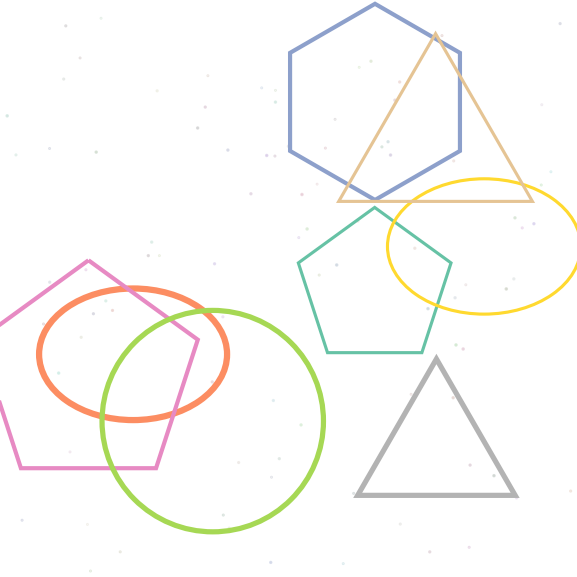[{"shape": "pentagon", "thickness": 1.5, "radius": 0.69, "center": [0.649, 0.501]}, {"shape": "oval", "thickness": 3, "radius": 0.81, "center": [0.23, 0.386]}, {"shape": "hexagon", "thickness": 2, "radius": 0.85, "center": [0.649, 0.823]}, {"shape": "pentagon", "thickness": 2, "radius": 1.0, "center": [0.153, 0.349]}, {"shape": "circle", "thickness": 2.5, "radius": 0.96, "center": [0.368, 0.27]}, {"shape": "oval", "thickness": 1.5, "radius": 0.84, "center": [0.838, 0.572]}, {"shape": "triangle", "thickness": 1.5, "radius": 0.97, "center": [0.754, 0.747]}, {"shape": "triangle", "thickness": 2.5, "radius": 0.79, "center": [0.756, 0.22]}]